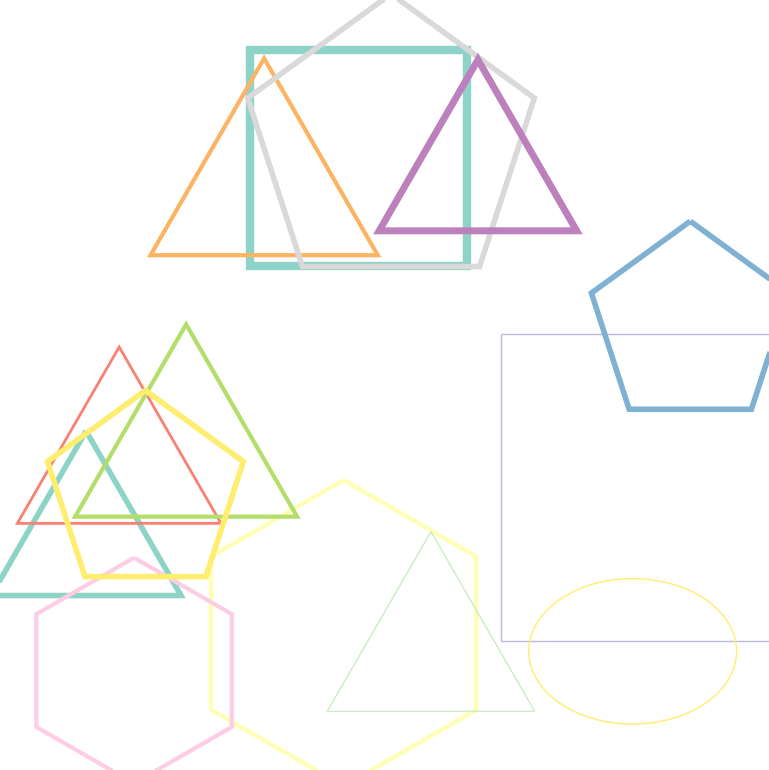[{"shape": "square", "thickness": 3, "radius": 0.7, "center": [0.465, 0.795]}, {"shape": "triangle", "thickness": 2, "radius": 0.71, "center": [0.112, 0.298]}, {"shape": "hexagon", "thickness": 1.5, "radius": 0.99, "center": [0.446, 0.178]}, {"shape": "square", "thickness": 0.5, "radius": 1.0, "center": [0.85, 0.366]}, {"shape": "triangle", "thickness": 1, "radius": 0.76, "center": [0.155, 0.397]}, {"shape": "pentagon", "thickness": 2, "radius": 0.68, "center": [0.896, 0.578]}, {"shape": "triangle", "thickness": 1.5, "radius": 0.85, "center": [0.343, 0.754]}, {"shape": "triangle", "thickness": 1.5, "radius": 0.83, "center": [0.242, 0.412]}, {"shape": "hexagon", "thickness": 1.5, "radius": 0.73, "center": [0.174, 0.129]}, {"shape": "pentagon", "thickness": 2, "radius": 0.98, "center": [0.508, 0.812]}, {"shape": "triangle", "thickness": 2.5, "radius": 0.74, "center": [0.621, 0.774]}, {"shape": "triangle", "thickness": 0.5, "radius": 0.78, "center": [0.56, 0.154]}, {"shape": "oval", "thickness": 0.5, "radius": 0.67, "center": [0.822, 0.154]}, {"shape": "pentagon", "thickness": 2, "radius": 0.67, "center": [0.189, 0.359]}]